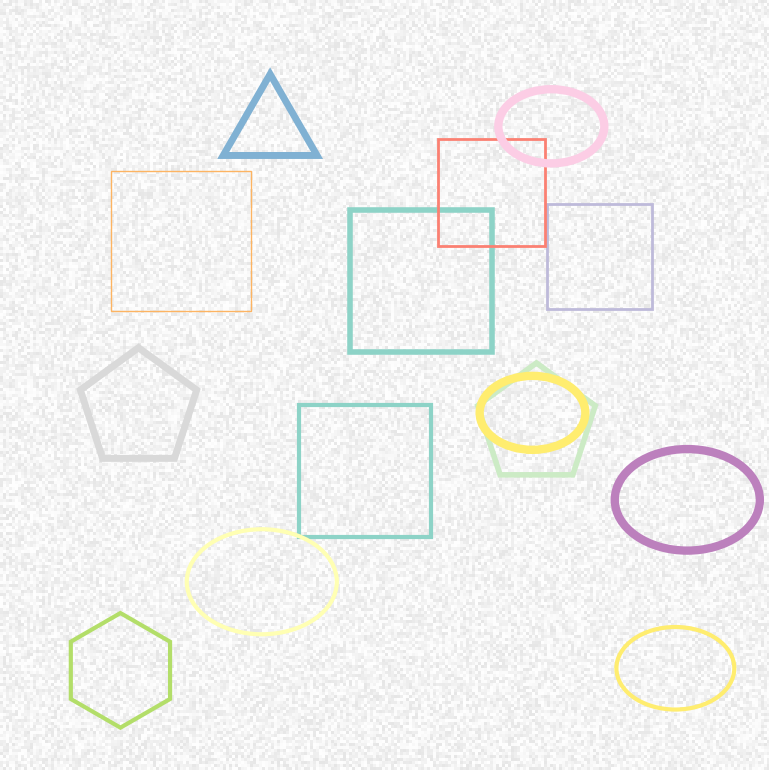[{"shape": "square", "thickness": 2, "radius": 0.46, "center": [0.546, 0.635]}, {"shape": "square", "thickness": 1.5, "radius": 0.43, "center": [0.474, 0.388]}, {"shape": "oval", "thickness": 1.5, "radius": 0.49, "center": [0.34, 0.244]}, {"shape": "square", "thickness": 1, "radius": 0.34, "center": [0.779, 0.667]}, {"shape": "square", "thickness": 1, "radius": 0.35, "center": [0.638, 0.75]}, {"shape": "triangle", "thickness": 2.5, "radius": 0.35, "center": [0.351, 0.833]}, {"shape": "square", "thickness": 0.5, "radius": 0.45, "center": [0.235, 0.687]}, {"shape": "hexagon", "thickness": 1.5, "radius": 0.37, "center": [0.156, 0.129]}, {"shape": "oval", "thickness": 3, "radius": 0.34, "center": [0.716, 0.836]}, {"shape": "pentagon", "thickness": 2.5, "radius": 0.4, "center": [0.18, 0.469]}, {"shape": "oval", "thickness": 3, "radius": 0.47, "center": [0.893, 0.351]}, {"shape": "pentagon", "thickness": 2, "radius": 0.4, "center": [0.697, 0.448]}, {"shape": "oval", "thickness": 1.5, "radius": 0.38, "center": [0.877, 0.132]}, {"shape": "oval", "thickness": 3, "radius": 0.34, "center": [0.692, 0.464]}]